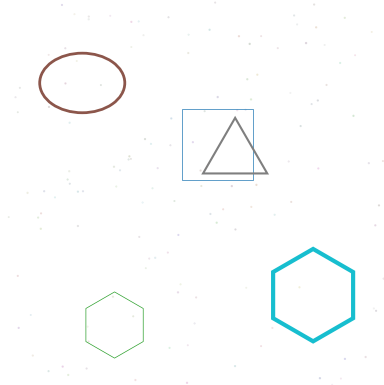[{"shape": "square", "thickness": 0.5, "radius": 0.46, "center": [0.564, 0.625]}, {"shape": "hexagon", "thickness": 0.5, "radius": 0.43, "center": [0.298, 0.156]}, {"shape": "oval", "thickness": 2, "radius": 0.55, "center": [0.214, 0.785]}, {"shape": "triangle", "thickness": 1.5, "radius": 0.48, "center": [0.611, 0.598]}, {"shape": "hexagon", "thickness": 3, "radius": 0.6, "center": [0.813, 0.233]}]